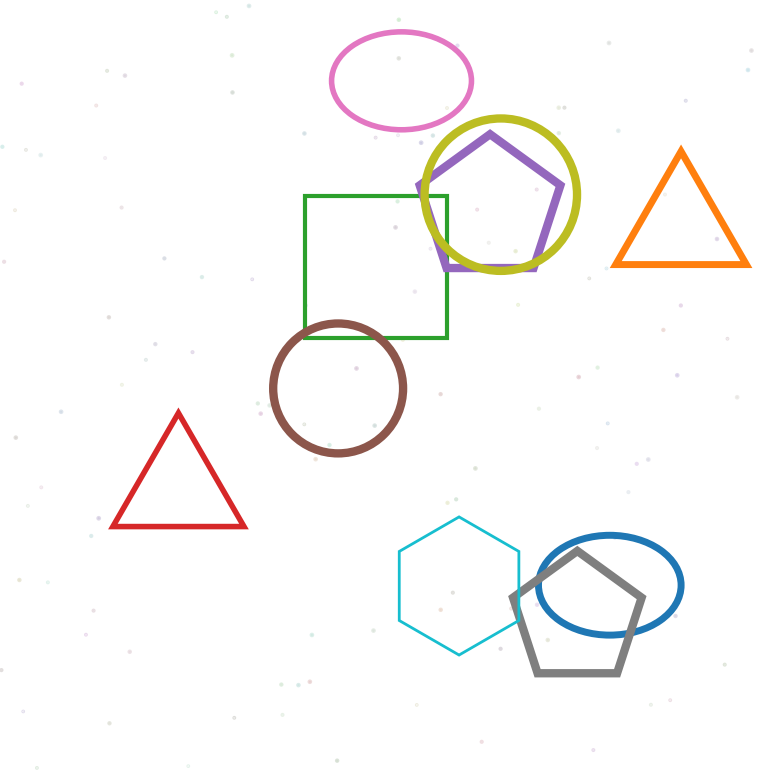[{"shape": "oval", "thickness": 2.5, "radius": 0.46, "center": [0.792, 0.24]}, {"shape": "triangle", "thickness": 2.5, "radius": 0.49, "center": [0.884, 0.705]}, {"shape": "square", "thickness": 1.5, "radius": 0.46, "center": [0.488, 0.653]}, {"shape": "triangle", "thickness": 2, "radius": 0.49, "center": [0.232, 0.365]}, {"shape": "pentagon", "thickness": 3, "radius": 0.48, "center": [0.636, 0.73]}, {"shape": "circle", "thickness": 3, "radius": 0.42, "center": [0.439, 0.496]}, {"shape": "oval", "thickness": 2, "radius": 0.45, "center": [0.521, 0.895]}, {"shape": "pentagon", "thickness": 3, "radius": 0.44, "center": [0.75, 0.197]}, {"shape": "circle", "thickness": 3, "radius": 0.49, "center": [0.65, 0.747]}, {"shape": "hexagon", "thickness": 1, "radius": 0.45, "center": [0.596, 0.239]}]